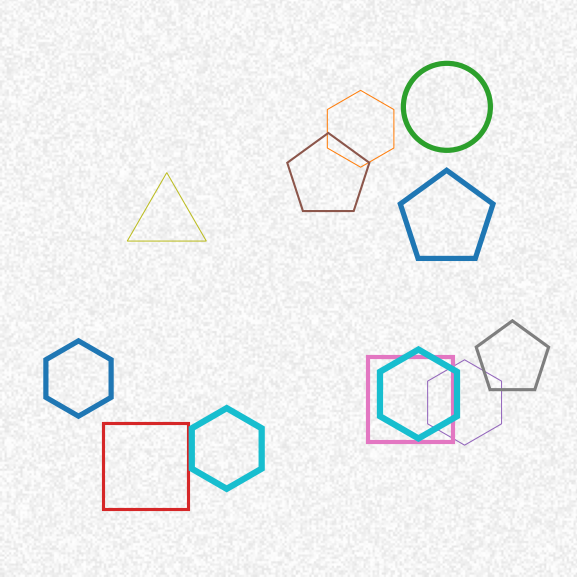[{"shape": "pentagon", "thickness": 2.5, "radius": 0.42, "center": [0.773, 0.62]}, {"shape": "hexagon", "thickness": 2.5, "radius": 0.33, "center": [0.136, 0.344]}, {"shape": "hexagon", "thickness": 0.5, "radius": 0.33, "center": [0.624, 0.776]}, {"shape": "circle", "thickness": 2.5, "radius": 0.38, "center": [0.774, 0.814]}, {"shape": "square", "thickness": 1.5, "radius": 0.37, "center": [0.252, 0.192]}, {"shape": "hexagon", "thickness": 0.5, "radius": 0.37, "center": [0.804, 0.302]}, {"shape": "pentagon", "thickness": 1, "radius": 0.37, "center": [0.569, 0.694]}, {"shape": "square", "thickness": 2, "radius": 0.37, "center": [0.71, 0.307]}, {"shape": "pentagon", "thickness": 1.5, "radius": 0.33, "center": [0.887, 0.378]}, {"shape": "triangle", "thickness": 0.5, "radius": 0.4, "center": [0.289, 0.621]}, {"shape": "hexagon", "thickness": 3, "radius": 0.38, "center": [0.725, 0.317]}, {"shape": "hexagon", "thickness": 3, "radius": 0.35, "center": [0.393, 0.223]}]